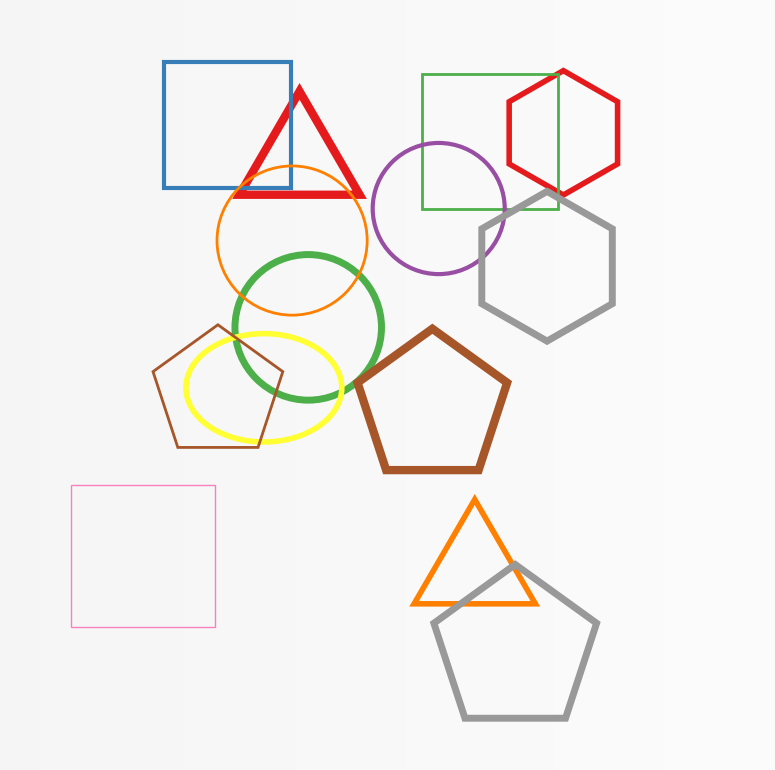[{"shape": "triangle", "thickness": 3, "radius": 0.45, "center": [0.387, 0.792]}, {"shape": "hexagon", "thickness": 2, "radius": 0.4, "center": [0.727, 0.828]}, {"shape": "square", "thickness": 1.5, "radius": 0.41, "center": [0.293, 0.838]}, {"shape": "square", "thickness": 1, "radius": 0.44, "center": [0.632, 0.817]}, {"shape": "circle", "thickness": 2.5, "radius": 0.47, "center": [0.398, 0.575]}, {"shape": "circle", "thickness": 1.5, "radius": 0.43, "center": [0.566, 0.729]}, {"shape": "circle", "thickness": 1, "radius": 0.48, "center": [0.377, 0.688]}, {"shape": "triangle", "thickness": 2, "radius": 0.45, "center": [0.613, 0.261]}, {"shape": "oval", "thickness": 2, "radius": 0.5, "center": [0.341, 0.496]}, {"shape": "pentagon", "thickness": 1, "radius": 0.44, "center": [0.281, 0.49]}, {"shape": "pentagon", "thickness": 3, "radius": 0.51, "center": [0.558, 0.472]}, {"shape": "square", "thickness": 0.5, "radius": 0.46, "center": [0.184, 0.278]}, {"shape": "pentagon", "thickness": 2.5, "radius": 0.55, "center": [0.665, 0.157]}, {"shape": "hexagon", "thickness": 2.5, "radius": 0.49, "center": [0.706, 0.654]}]